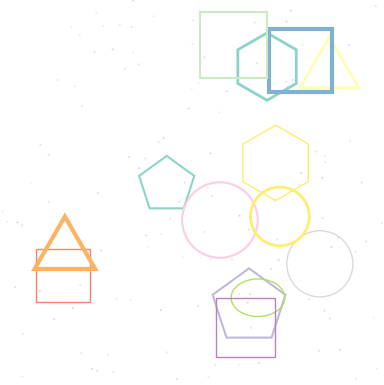[{"shape": "hexagon", "thickness": 2, "radius": 0.44, "center": [0.694, 0.827]}, {"shape": "pentagon", "thickness": 1.5, "radius": 0.38, "center": [0.433, 0.52]}, {"shape": "triangle", "thickness": 2, "radius": 0.44, "center": [0.855, 0.816]}, {"shape": "pentagon", "thickness": 1.5, "radius": 0.5, "center": [0.647, 0.204]}, {"shape": "square", "thickness": 1, "radius": 0.35, "center": [0.164, 0.285]}, {"shape": "square", "thickness": 3, "radius": 0.41, "center": [0.78, 0.842]}, {"shape": "triangle", "thickness": 3, "radius": 0.45, "center": [0.168, 0.347]}, {"shape": "oval", "thickness": 1, "radius": 0.35, "center": [0.67, 0.227]}, {"shape": "circle", "thickness": 1.5, "radius": 0.49, "center": [0.571, 0.428]}, {"shape": "circle", "thickness": 1, "radius": 0.43, "center": [0.831, 0.315]}, {"shape": "square", "thickness": 1, "radius": 0.38, "center": [0.639, 0.149]}, {"shape": "square", "thickness": 1.5, "radius": 0.43, "center": [0.606, 0.883]}, {"shape": "circle", "thickness": 2, "radius": 0.38, "center": [0.727, 0.438]}, {"shape": "hexagon", "thickness": 1, "radius": 0.49, "center": [0.716, 0.577]}]